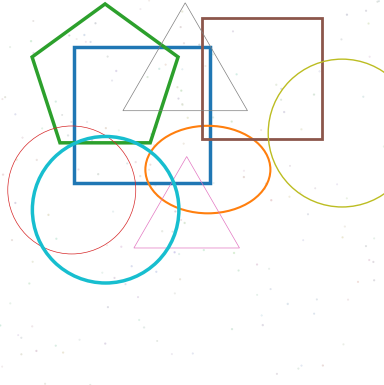[{"shape": "square", "thickness": 2.5, "radius": 0.88, "center": [0.369, 0.701]}, {"shape": "oval", "thickness": 1.5, "radius": 0.81, "center": [0.54, 0.56]}, {"shape": "pentagon", "thickness": 2.5, "radius": 1.0, "center": [0.273, 0.79]}, {"shape": "circle", "thickness": 0.5, "radius": 0.83, "center": [0.186, 0.507]}, {"shape": "square", "thickness": 2, "radius": 0.78, "center": [0.681, 0.796]}, {"shape": "triangle", "thickness": 0.5, "radius": 0.79, "center": [0.485, 0.435]}, {"shape": "triangle", "thickness": 0.5, "radius": 0.93, "center": [0.481, 0.806]}, {"shape": "circle", "thickness": 1, "radius": 0.96, "center": [0.889, 0.654]}, {"shape": "circle", "thickness": 2.5, "radius": 0.95, "center": [0.274, 0.455]}]